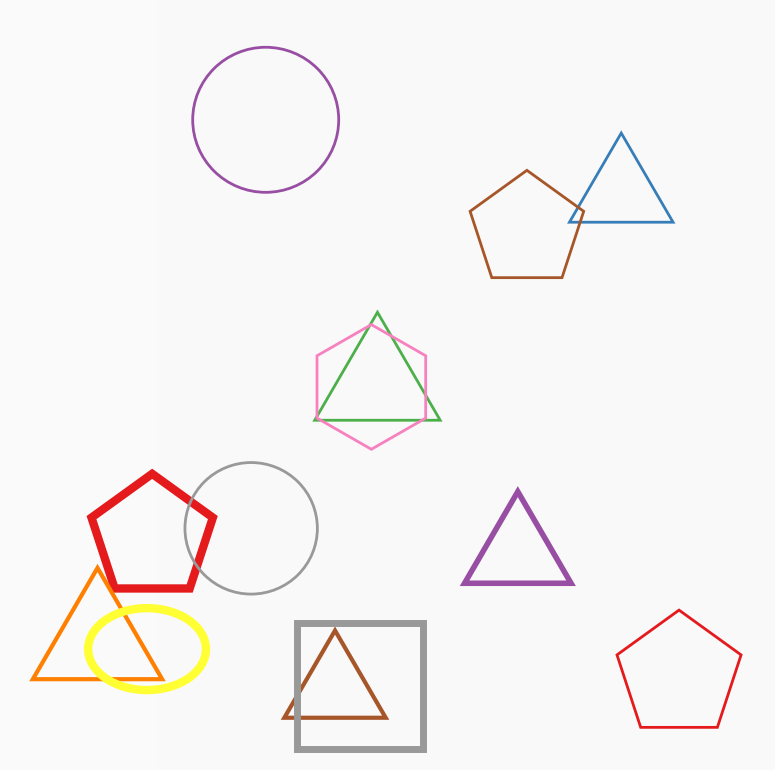[{"shape": "pentagon", "thickness": 3, "radius": 0.41, "center": [0.196, 0.302]}, {"shape": "pentagon", "thickness": 1, "radius": 0.42, "center": [0.876, 0.123]}, {"shape": "triangle", "thickness": 1, "radius": 0.39, "center": [0.802, 0.75]}, {"shape": "triangle", "thickness": 1, "radius": 0.47, "center": [0.487, 0.501]}, {"shape": "circle", "thickness": 1, "radius": 0.47, "center": [0.343, 0.844]}, {"shape": "triangle", "thickness": 2, "radius": 0.4, "center": [0.668, 0.282]}, {"shape": "triangle", "thickness": 1.5, "radius": 0.48, "center": [0.126, 0.166]}, {"shape": "oval", "thickness": 3, "radius": 0.38, "center": [0.19, 0.157]}, {"shape": "pentagon", "thickness": 1, "radius": 0.39, "center": [0.68, 0.702]}, {"shape": "triangle", "thickness": 1.5, "radius": 0.38, "center": [0.432, 0.106]}, {"shape": "hexagon", "thickness": 1, "radius": 0.4, "center": [0.479, 0.497]}, {"shape": "square", "thickness": 2.5, "radius": 0.41, "center": [0.465, 0.109]}, {"shape": "circle", "thickness": 1, "radius": 0.43, "center": [0.324, 0.314]}]